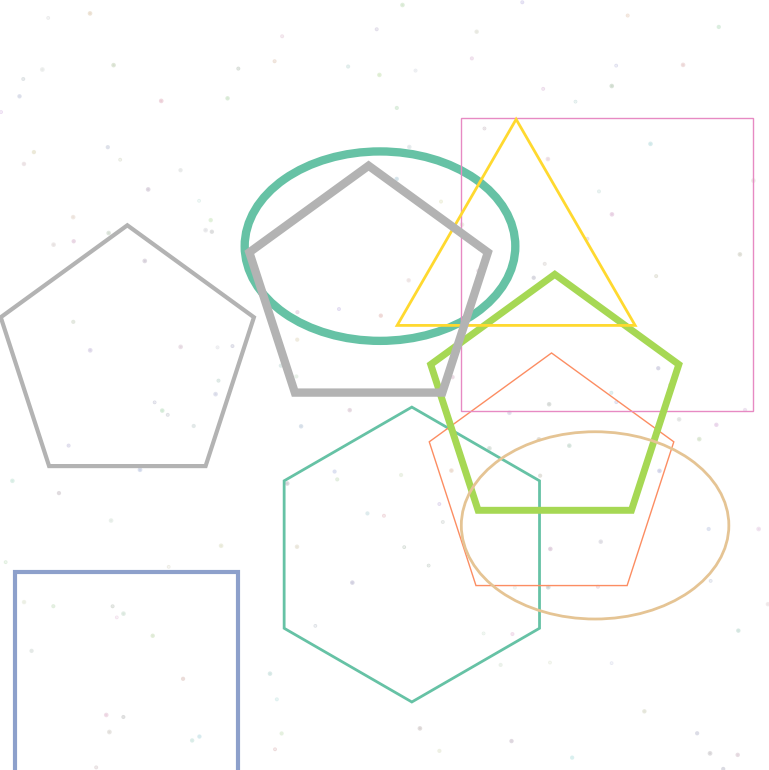[{"shape": "hexagon", "thickness": 1, "radius": 0.96, "center": [0.535, 0.28]}, {"shape": "oval", "thickness": 3, "radius": 0.88, "center": [0.494, 0.68]}, {"shape": "pentagon", "thickness": 0.5, "radius": 0.83, "center": [0.716, 0.375]}, {"shape": "square", "thickness": 1.5, "radius": 0.72, "center": [0.164, 0.112]}, {"shape": "square", "thickness": 0.5, "radius": 0.95, "center": [0.788, 0.656]}, {"shape": "pentagon", "thickness": 2.5, "radius": 0.85, "center": [0.72, 0.474]}, {"shape": "triangle", "thickness": 1, "radius": 0.89, "center": [0.67, 0.667]}, {"shape": "oval", "thickness": 1, "radius": 0.87, "center": [0.773, 0.318]}, {"shape": "pentagon", "thickness": 3, "radius": 0.81, "center": [0.479, 0.622]}, {"shape": "pentagon", "thickness": 1.5, "radius": 0.86, "center": [0.165, 0.535]}]